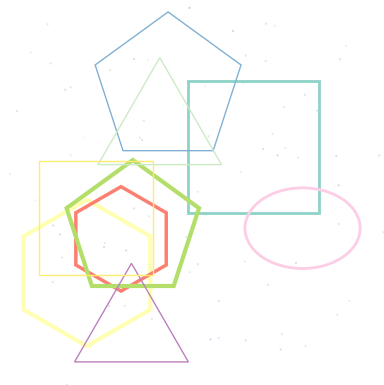[{"shape": "square", "thickness": 2, "radius": 0.85, "center": [0.658, 0.618]}, {"shape": "hexagon", "thickness": 3, "radius": 0.95, "center": [0.226, 0.291]}, {"shape": "hexagon", "thickness": 2.5, "radius": 0.68, "center": [0.314, 0.38]}, {"shape": "pentagon", "thickness": 1, "radius": 1.0, "center": [0.437, 0.77]}, {"shape": "pentagon", "thickness": 3, "radius": 0.9, "center": [0.345, 0.403]}, {"shape": "oval", "thickness": 2, "radius": 0.75, "center": [0.786, 0.407]}, {"shape": "triangle", "thickness": 1, "radius": 0.85, "center": [0.341, 0.145]}, {"shape": "triangle", "thickness": 1, "radius": 0.93, "center": [0.415, 0.665]}, {"shape": "square", "thickness": 1, "radius": 0.74, "center": [0.249, 0.433]}]